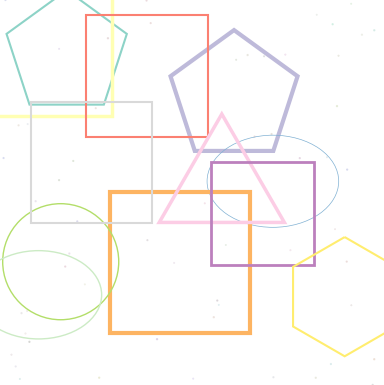[{"shape": "pentagon", "thickness": 1.5, "radius": 0.82, "center": [0.173, 0.861]}, {"shape": "square", "thickness": 2.5, "radius": 0.8, "center": [0.13, 0.859]}, {"shape": "pentagon", "thickness": 3, "radius": 0.87, "center": [0.608, 0.748]}, {"shape": "square", "thickness": 1.5, "radius": 0.79, "center": [0.381, 0.803]}, {"shape": "oval", "thickness": 0.5, "radius": 0.85, "center": [0.709, 0.529]}, {"shape": "square", "thickness": 3, "radius": 0.91, "center": [0.468, 0.318]}, {"shape": "circle", "thickness": 1, "radius": 0.75, "center": [0.158, 0.32]}, {"shape": "triangle", "thickness": 2.5, "radius": 0.94, "center": [0.576, 0.516]}, {"shape": "square", "thickness": 1.5, "radius": 0.79, "center": [0.238, 0.578]}, {"shape": "square", "thickness": 2, "radius": 0.67, "center": [0.683, 0.446]}, {"shape": "oval", "thickness": 1, "radius": 0.82, "center": [0.1, 0.234]}, {"shape": "hexagon", "thickness": 1.5, "radius": 0.77, "center": [0.895, 0.229]}]